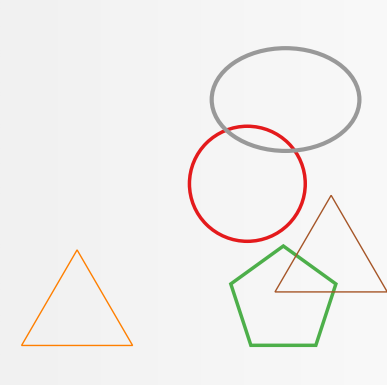[{"shape": "circle", "thickness": 2.5, "radius": 0.75, "center": [0.638, 0.523]}, {"shape": "pentagon", "thickness": 2.5, "radius": 0.71, "center": [0.731, 0.218]}, {"shape": "triangle", "thickness": 1, "radius": 0.83, "center": [0.199, 0.185]}, {"shape": "triangle", "thickness": 1, "radius": 0.84, "center": [0.855, 0.325]}, {"shape": "oval", "thickness": 3, "radius": 0.95, "center": [0.737, 0.741]}]